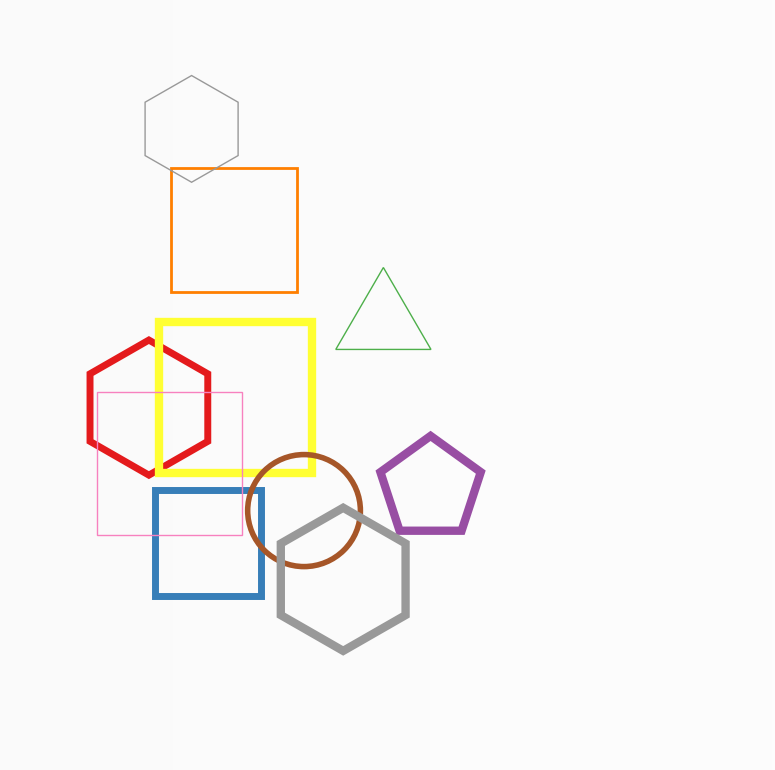[{"shape": "hexagon", "thickness": 2.5, "radius": 0.44, "center": [0.192, 0.471]}, {"shape": "square", "thickness": 2.5, "radius": 0.34, "center": [0.268, 0.294]}, {"shape": "triangle", "thickness": 0.5, "radius": 0.35, "center": [0.495, 0.582]}, {"shape": "pentagon", "thickness": 3, "radius": 0.34, "center": [0.556, 0.366]}, {"shape": "square", "thickness": 1, "radius": 0.4, "center": [0.302, 0.701]}, {"shape": "square", "thickness": 3, "radius": 0.49, "center": [0.304, 0.484]}, {"shape": "circle", "thickness": 2, "radius": 0.36, "center": [0.392, 0.337]}, {"shape": "square", "thickness": 0.5, "radius": 0.47, "center": [0.219, 0.398]}, {"shape": "hexagon", "thickness": 3, "radius": 0.46, "center": [0.443, 0.248]}, {"shape": "hexagon", "thickness": 0.5, "radius": 0.35, "center": [0.247, 0.833]}]